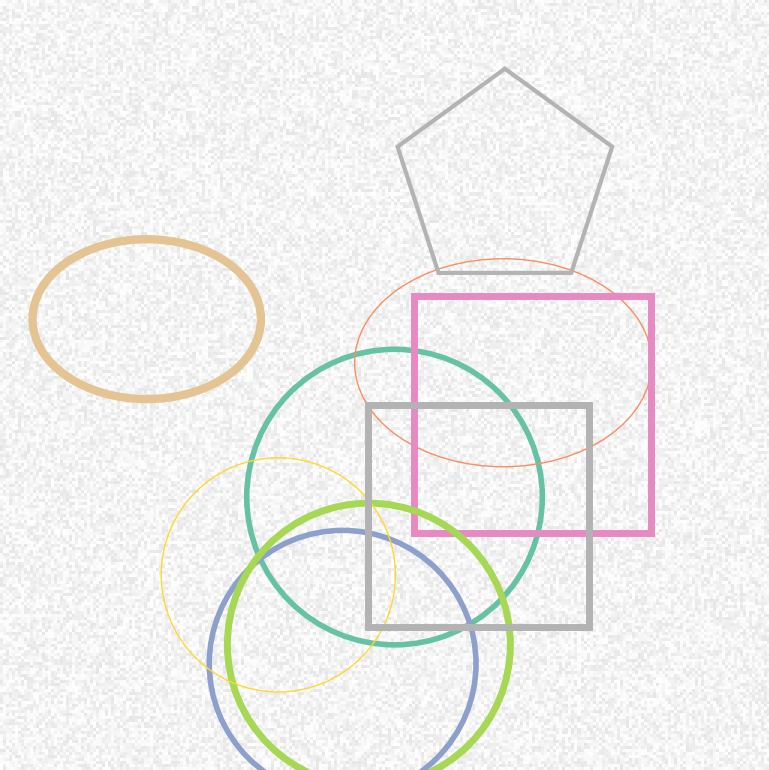[{"shape": "circle", "thickness": 2, "radius": 0.96, "center": [0.512, 0.354]}, {"shape": "oval", "thickness": 0.5, "radius": 0.96, "center": [0.653, 0.529]}, {"shape": "circle", "thickness": 2, "radius": 0.87, "center": [0.445, 0.138]}, {"shape": "square", "thickness": 2.5, "radius": 0.77, "center": [0.692, 0.462]}, {"shape": "circle", "thickness": 2.5, "radius": 0.92, "center": [0.479, 0.163]}, {"shape": "circle", "thickness": 0.5, "radius": 0.76, "center": [0.361, 0.253]}, {"shape": "oval", "thickness": 3, "radius": 0.74, "center": [0.191, 0.586]}, {"shape": "square", "thickness": 2.5, "radius": 0.72, "center": [0.621, 0.33]}, {"shape": "pentagon", "thickness": 1.5, "radius": 0.73, "center": [0.656, 0.764]}]